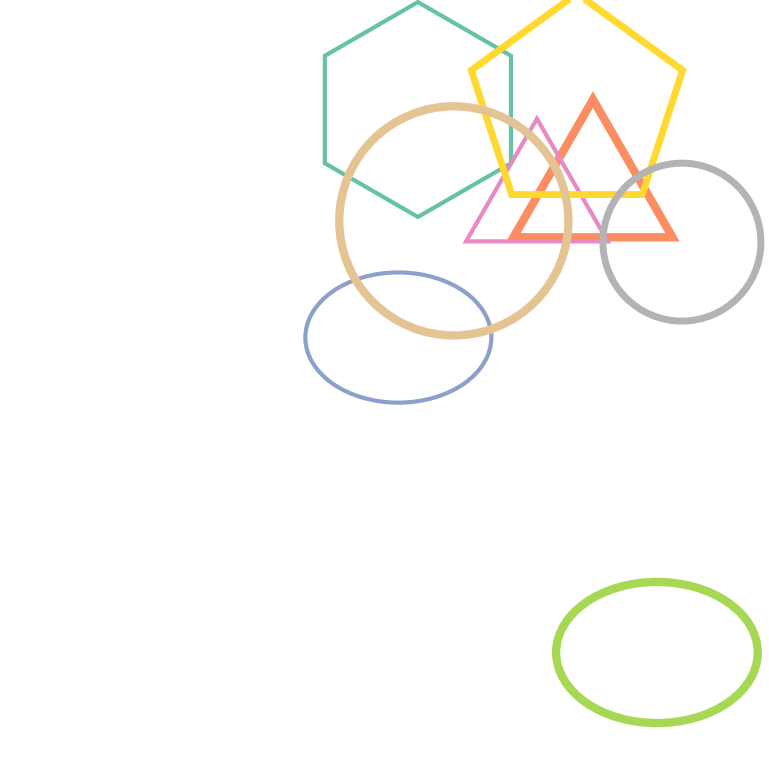[{"shape": "hexagon", "thickness": 1.5, "radius": 0.7, "center": [0.543, 0.858]}, {"shape": "triangle", "thickness": 3, "radius": 0.6, "center": [0.77, 0.751]}, {"shape": "oval", "thickness": 1.5, "radius": 0.6, "center": [0.517, 0.562]}, {"shape": "triangle", "thickness": 1.5, "radius": 0.53, "center": [0.697, 0.74]}, {"shape": "oval", "thickness": 3, "radius": 0.65, "center": [0.853, 0.153]}, {"shape": "pentagon", "thickness": 2.5, "radius": 0.72, "center": [0.749, 0.864]}, {"shape": "circle", "thickness": 3, "radius": 0.74, "center": [0.589, 0.713]}, {"shape": "circle", "thickness": 2.5, "radius": 0.51, "center": [0.886, 0.686]}]